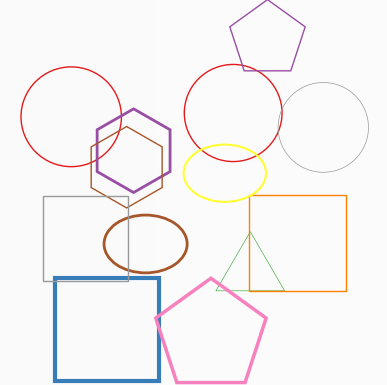[{"shape": "circle", "thickness": 1, "radius": 0.63, "center": [0.602, 0.706]}, {"shape": "circle", "thickness": 1, "radius": 0.65, "center": [0.184, 0.697]}, {"shape": "square", "thickness": 3, "radius": 0.67, "center": [0.276, 0.143]}, {"shape": "triangle", "thickness": 0.5, "radius": 0.51, "center": [0.646, 0.296]}, {"shape": "pentagon", "thickness": 1, "radius": 0.51, "center": [0.69, 0.899]}, {"shape": "hexagon", "thickness": 2, "radius": 0.54, "center": [0.345, 0.609]}, {"shape": "square", "thickness": 1, "radius": 0.62, "center": [0.768, 0.369]}, {"shape": "oval", "thickness": 1.5, "radius": 0.53, "center": [0.58, 0.55]}, {"shape": "hexagon", "thickness": 1, "radius": 0.53, "center": [0.327, 0.566]}, {"shape": "oval", "thickness": 2, "radius": 0.54, "center": [0.376, 0.366]}, {"shape": "pentagon", "thickness": 2.5, "radius": 0.75, "center": [0.544, 0.128]}, {"shape": "circle", "thickness": 0.5, "radius": 0.58, "center": [0.834, 0.669]}, {"shape": "square", "thickness": 1, "radius": 0.55, "center": [0.221, 0.38]}]